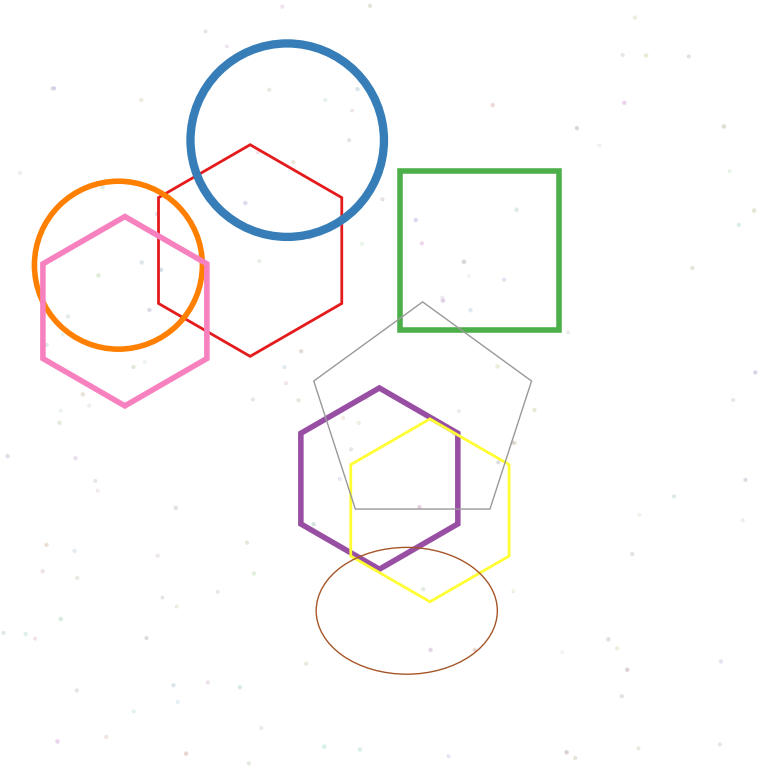[{"shape": "hexagon", "thickness": 1, "radius": 0.69, "center": [0.325, 0.675]}, {"shape": "circle", "thickness": 3, "radius": 0.63, "center": [0.373, 0.818]}, {"shape": "square", "thickness": 2, "radius": 0.52, "center": [0.622, 0.675]}, {"shape": "hexagon", "thickness": 2, "radius": 0.59, "center": [0.493, 0.378]}, {"shape": "circle", "thickness": 2, "radius": 0.55, "center": [0.154, 0.656]}, {"shape": "hexagon", "thickness": 1, "radius": 0.59, "center": [0.558, 0.337]}, {"shape": "oval", "thickness": 0.5, "radius": 0.59, "center": [0.528, 0.207]}, {"shape": "hexagon", "thickness": 2, "radius": 0.61, "center": [0.162, 0.596]}, {"shape": "pentagon", "thickness": 0.5, "radius": 0.74, "center": [0.549, 0.459]}]